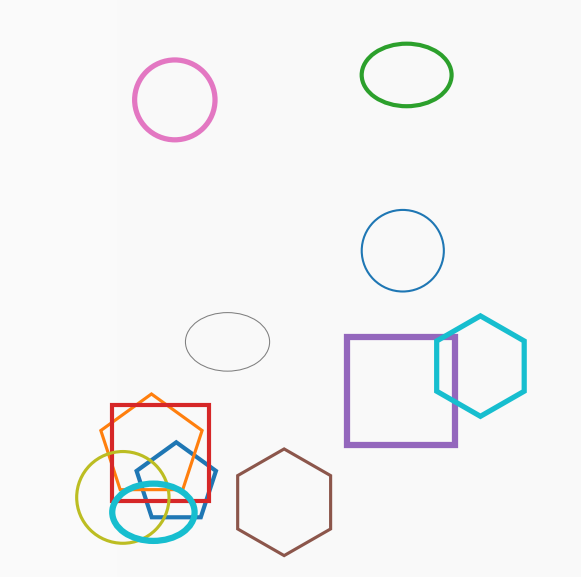[{"shape": "pentagon", "thickness": 2, "radius": 0.36, "center": [0.303, 0.161]}, {"shape": "circle", "thickness": 1, "radius": 0.35, "center": [0.693, 0.565]}, {"shape": "pentagon", "thickness": 1.5, "radius": 0.46, "center": [0.261, 0.225]}, {"shape": "oval", "thickness": 2, "radius": 0.39, "center": [0.7, 0.869]}, {"shape": "square", "thickness": 2, "radius": 0.42, "center": [0.276, 0.215]}, {"shape": "square", "thickness": 3, "radius": 0.47, "center": [0.69, 0.322]}, {"shape": "hexagon", "thickness": 1.5, "radius": 0.46, "center": [0.489, 0.129]}, {"shape": "circle", "thickness": 2.5, "radius": 0.35, "center": [0.301, 0.826]}, {"shape": "oval", "thickness": 0.5, "radius": 0.36, "center": [0.391, 0.407]}, {"shape": "circle", "thickness": 1.5, "radius": 0.4, "center": [0.211, 0.138]}, {"shape": "hexagon", "thickness": 2.5, "radius": 0.43, "center": [0.827, 0.365]}, {"shape": "oval", "thickness": 3, "radius": 0.35, "center": [0.264, 0.112]}]